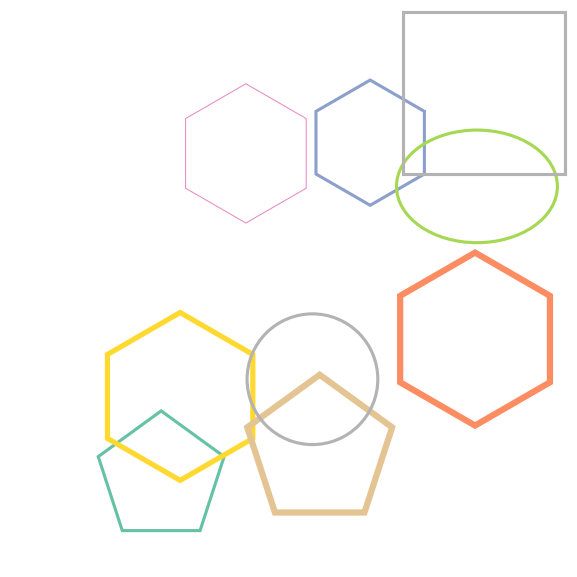[{"shape": "pentagon", "thickness": 1.5, "radius": 0.57, "center": [0.279, 0.173]}, {"shape": "hexagon", "thickness": 3, "radius": 0.75, "center": [0.823, 0.412]}, {"shape": "hexagon", "thickness": 1.5, "radius": 0.54, "center": [0.641, 0.752]}, {"shape": "hexagon", "thickness": 0.5, "radius": 0.6, "center": [0.426, 0.734]}, {"shape": "oval", "thickness": 1.5, "radius": 0.7, "center": [0.826, 0.676]}, {"shape": "hexagon", "thickness": 2.5, "radius": 0.73, "center": [0.312, 0.313]}, {"shape": "pentagon", "thickness": 3, "radius": 0.66, "center": [0.554, 0.218]}, {"shape": "square", "thickness": 1.5, "radius": 0.7, "center": [0.838, 0.837]}, {"shape": "circle", "thickness": 1.5, "radius": 0.57, "center": [0.541, 0.342]}]